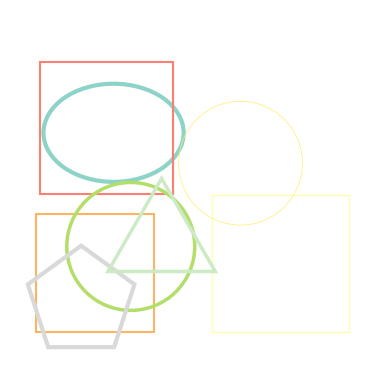[{"shape": "oval", "thickness": 3, "radius": 0.91, "center": [0.295, 0.655]}, {"shape": "square", "thickness": 1, "radius": 0.89, "center": [0.729, 0.316]}, {"shape": "square", "thickness": 1.5, "radius": 0.86, "center": [0.277, 0.667]}, {"shape": "square", "thickness": 1.5, "radius": 0.76, "center": [0.247, 0.291]}, {"shape": "circle", "thickness": 2.5, "radius": 0.83, "center": [0.34, 0.36]}, {"shape": "pentagon", "thickness": 3, "radius": 0.73, "center": [0.211, 0.216]}, {"shape": "triangle", "thickness": 2.5, "radius": 0.8, "center": [0.42, 0.375]}, {"shape": "circle", "thickness": 0.5, "radius": 0.8, "center": [0.625, 0.576]}]